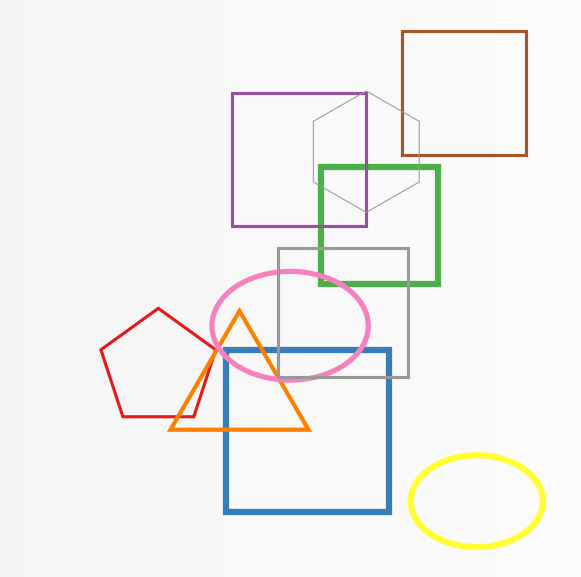[{"shape": "pentagon", "thickness": 1.5, "radius": 0.52, "center": [0.272, 0.361]}, {"shape": "square", "thickness": 3, "radius": 0.7, "center": [0.529, 0.253]}, {"shape": "square", "thickness": 3, "radius": 0.51, "center": [0.653, 0.609]}, {"shape": "square", "thickness": 1.5, "radius": 0.57, "center": [0.514, 0.723]}, {"shape": "triangle", "thickness": 2, "radius": 0.69, "center": [0.412, 0.324]}, {"shape": "oval", "thickness": 3, "radius": 0.57, "center": [0.82, 0.131]}, {"shape": "square", "thickness": 1.5, "radius": 0.54, "center": [0.798, 0.838]}, {"shape": "oval", "thickness": 2.5, "radius": 0.67, "center": [0.499, 0.435]}, {"shape": "square", "thickness": 1.5, "radius": 0.56, "center": [0.59, 0.458]}, {"shape": "hexagon", "thickness": 0.5, "radius": 0.53, "center": [0.63, 0.737]}]